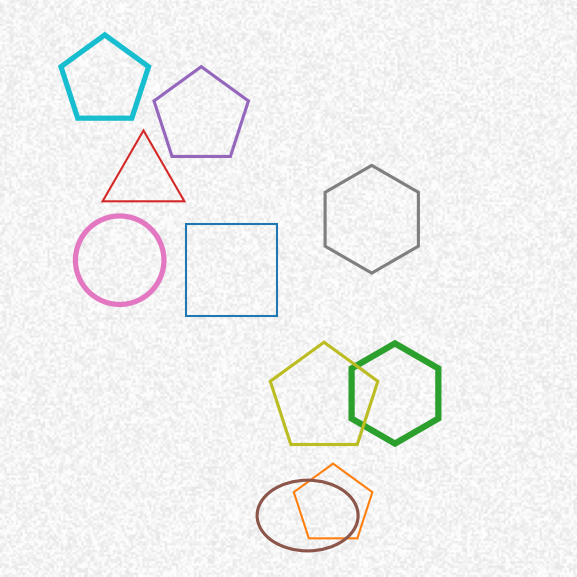[{"shape": "square", "thickness": 1, "radius": 0.4, "center": [0.401, 0.532]}, {"shape": "pentagon", "thickness": 1, "radius": 0.36, "center": [0.577, 0.125]}, {"shape": "hexagon", "thickness": 3, "radius": 0.43, "center": [0.684, 0.318]}, {"shape": "triangle", "thickness": 1, "radius": 0.41, "center": [0.248, 0.691]}, {"shape": "pentagon", "thickness": 1.5, "radius": 0.43, "center": [0.348, 0.798]}, {"shape": "oval", "thickness": 1.5, "radius": 0.44, "center": [0.533, 0.106]}, {"shape": "circle", "thickness": 2.5, "radius": 0.38, "center": [0.207, 0.549]}, {"shape": "hexagon", "thickness": 1.5, "radius": 0.47, "center": [0.644, 0.619]}, {"shape": "pentagon", "thickness": 1.5, "radius": 0.49, "center": [0.561, 0.309]}, {"shape": "pentagon", "thickness": 2.5, "radius": 0.4, "center": [0.181, 0.859]}]